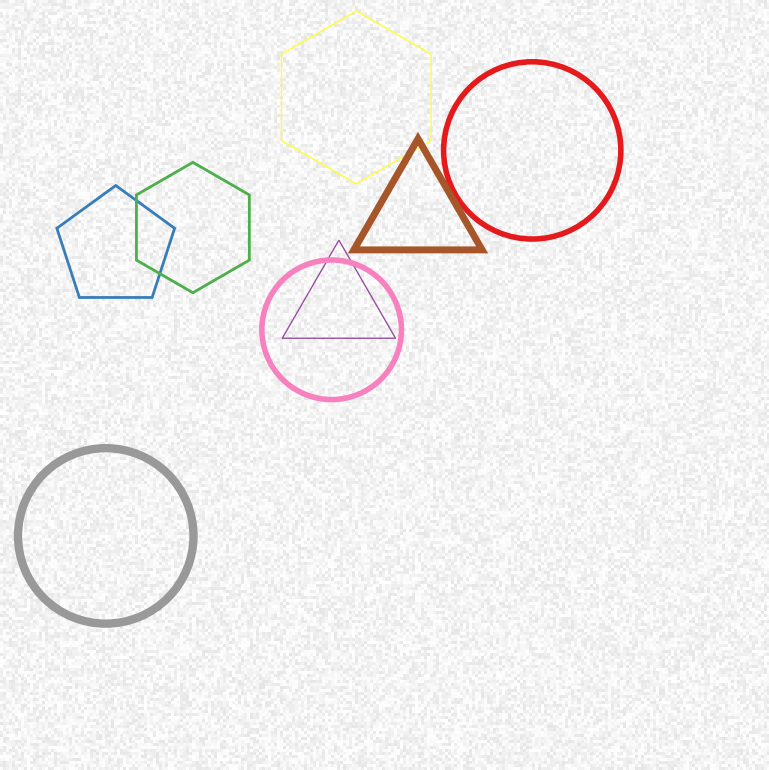[{"shape": "circle", "thickness": 2, "radius": 0.58, "center": [0.691, 0.805]}, {"shape": "pentagon", "thickness": 1, "radius": 0.4, "center": [0.15, 0.679]}, {"shape": "hexagon", "thickness": 1, "radius": 0.42, "center": [0.25, 0.705]}, {"shape": "triangle", "thickness": 0.5, "radius": 0.42, "center": [0.44, 0.603]}, {"shape": "hexagon", "thickness": 0.5, "radius": 0.56, "center": [0.463, 0.873]}, {"shape": "triangle", "thickness": 2.5, "radius": 0.48, "center": [0.543, 0.724]}, {"shape": "circle", "thickness": 2, "radius": 0.45, "center": [0.431, 0.572]}, {"shape": "circle", "thickness": 3, "radius": 0.57, "center": [0.137, 0.304]}]